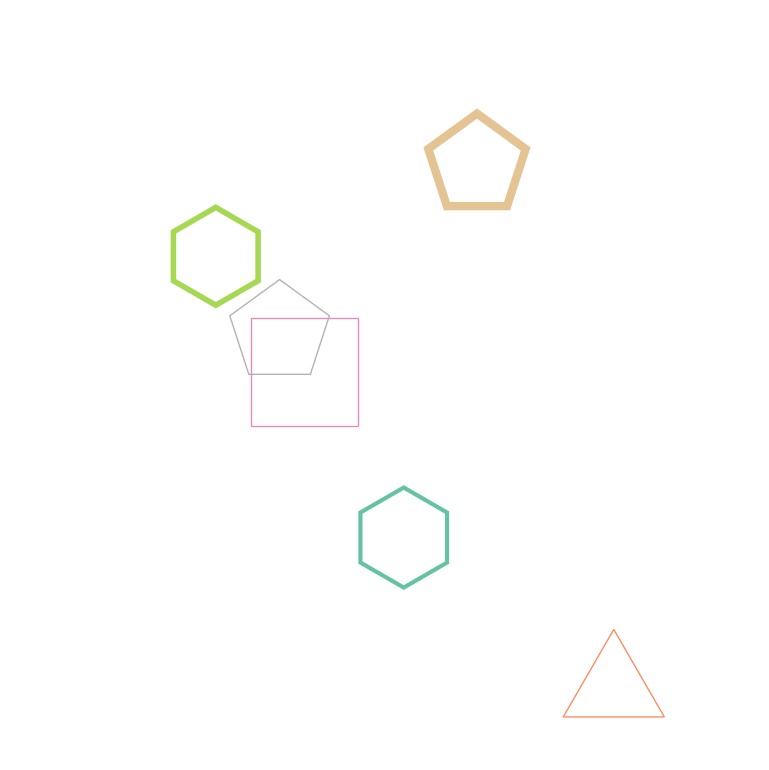[{"shape": "hexagon", "thickness": 1.5, "radius": 0.32, "center": [0.524, 0.302]}, {"shape": "triangle", "thickness": 0.5, "radius": 0.38, "center": [0.797, 0.107]}, {"shape": "square", "thickness": 0.5, "radius": 0.35, "center": [0.396, 0.517]}, {"shape": "hexagon", "thickness": 2, "radius": 0.32, "center": [0.28, 0.667]}, {"shape": "pentagon", "thickness": 3, "radius": 0.33, "center": [0.619, 0.786]}, {"shape": "pentagon", "thickness": 0.5, "radius": 0.34, "center": [0.363, 0.569]}]